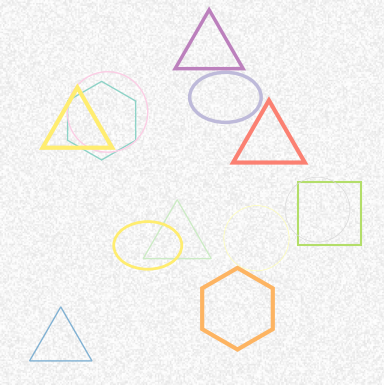[{"shape": "hexagon", "thickness": 1, "radius": 0.51, "center": [0.264, 0.687]}, {"shape": "circle", "thickness": 0.5, "radius": 0.42, "center": [0.666, 0.381]}, {"shape": "oval", "thickness": 2.5, "radius": 0.46, "center": [0.585, 0.747]}, {"shape": "triangle", "thickness": 3, "radius": 0.54, "center": [0.699, 0.632]}, {"shape": "triangle", "thickness": 1, "radius": 0.47, "center": [0.158, 0.109]}, {"shape": "hexagon", "thickness": 3, "radius": 0.53, "center": [0.617, 0.198]}, {"shape": "square", "thickness": 1.5, "radius": 0.41, "center": [0.855, 0.445]}, {"shape": "circle", "thickness": 1, "radius": 0.52, "center": [0.279, 0.709]}, {"shape": "circle", "thickness": 0.5, "radius": 0.42, "center": [0.825, 0.456]}, {"shape": "triangle", "thickness": 2.5, "radius": 0.51, "center": [0.543, 0.873]}, {"shape": "triangle", "thickness": 1, "radius": 0.51, "center": [0.46, 0.379]}, {"shape": "triangle", "thickness": 3, "radius": 0.52, "center": [0.201, 0.669]}, {"shape": "oval", "thickness": 2, "radius": 0.44, "center": [0.384, 0.363]}]